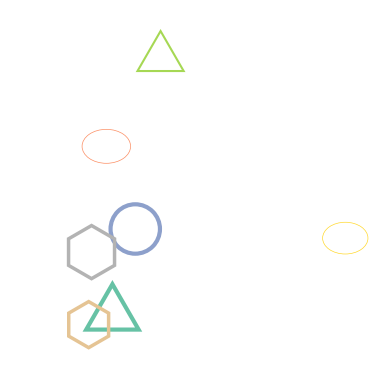[{"shape": "triangle", "thickness": 3, "radius": 0.39, "center": [0.292, 0.183]}, {"shape": "oval", "thickness": 0.5, "radius": 0.32, "center": [0.276, 0.62]}, {"shape": "circle", "thickness": 3, "radius": 0.32, "center": [0.351, 0.405]}, {"shape": "triangle", "thickness": 1.5, "radius": 0.35, "center": [0.417, 0.85]}, {"shape": "oval", "thickness": 0.5, "radius": 0.29, "center": [0.897, 0.381]}, {"shape": "hexagon", "thickness": 2.5, "radius": 0.3, "center": [0.23, 0.157]}, {"shape": "hexagon", "thickness": 2.5, "radius": 0.34, "center": [0.238, 0.345]}]